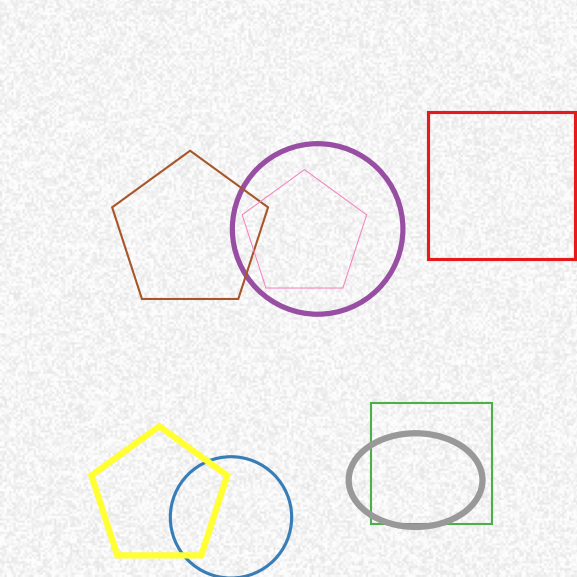[{"shape": "square", "thickness": 1.5, "radius": 0.64, "center": [0.868, 0.678]}, {"shape": "circle", "thickness": 1.5, "radius": 0.53, "center": [0.4, 0.103]}, {"shape": "square", "thickness": 1, "radius": 0.52, "center": [0.748, 0.197]}, {"shape": "circle", "thickness": 2.5, "radius": 0.74, "center": [0.55, 0.603]}, {"shape": "pentagon", "thickness": 3, "radius": 0.62, "center": [0.276, 0.137]}, {"shape": "pentagon", "thickness": 1, "radius": 0.71, "center": [0.329, 0.596]}, {"shape": "pentagon", "thickness": 0.5, "radius": 0.57, "center": [0.527, 0.592]}, {"shape": "oval", "thickness": 3, "radius": 0.58, "center": [0.72, 0.168]}]